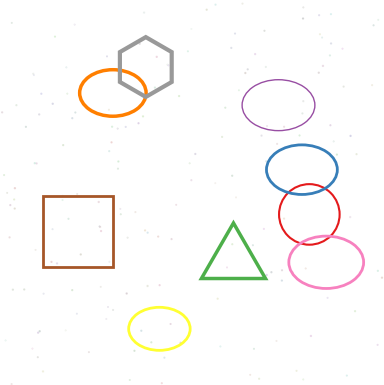[{"shape": "circle", "thickness": 1.5, "radius": 0.39, "center": [0.803, 0.443]}, {"shape": "oval", "thickness": 2, "radius": 0.46, "center": [0.784, 0.559]}, {"shape": "triangle", "thickness": 2.5, "radius": 0.48, "center": [0.606, 0.325]}, {"shape": "oval", "thickness": 1, "radius": 0.47, "center": [0.723, 0.727]}, {"shape": "oval", "thickness": 2.5, "radius": 0.43, "center": [0.293, 0.759]}, {"shape": "oval", "thickness": 2, "radius": 0.4, "center": [0.414, 0.146]}, {"shape": "square", "thickness": 2, "radius": 0.46, "center": [0.202, 0.399]}, {"shape": "oval", "thickness": 2, "radius": 0.49, "center": [0.847, 0.319]}, {"shape": "hexagon", "thickness": 3, "radius": 0.39, "center": [0.379, 0.826]}]